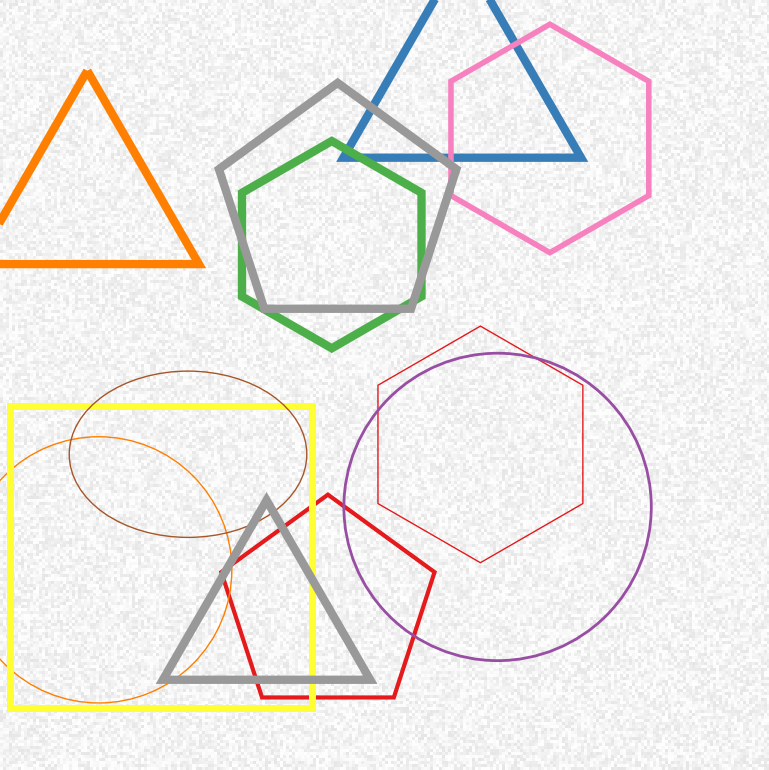[{"shape": "pentagon", "thickness": 1.5, "radius": 0.73, "center": [0.426, 0.212]}, {"shape": "hexagon", "thickness": 0.5, "radius": 0.77, "center": [0.624, 0.423]}, {"shape": "triangle", "thickness": 3, "radius": 0.89, "center": [0.6, 0.884]}, {"shape": "hexagon", "thickness": 3, "radius": 0.67, "center": [0.431, 0.682]}, {"shape": "circle", "thickness": 1, "radius": 1.0, "center": [0.646, 0.342]}, {"shape": "circle", "thickness": 0.5, "radius": 0.86, "center": [0.128, 0.26]}, {"shape": "triangle", "thickness": 3, "radius": 0.84, "center": [0.113, 0.741]}, {"shape": "square", "thickness": 2.5, "radius": 0.98, "center": [0.209, 0.277]}, {"shape": "oval", "thickness": 0.5, "radius": 0.77, "center": [0.244, 0.41]}, {"shape": "hexagon", "thickness": 2, "radius": 0.74, "center": [0.714, 0.82]}, {"shape": "pentagon", "thickness": 3, "radius": 0.81, "center": [0.439, 0.73]}, {"shape": "triangle", "thickness": 3, "radius": 0.78, "center": [0.346, 0.195]}]